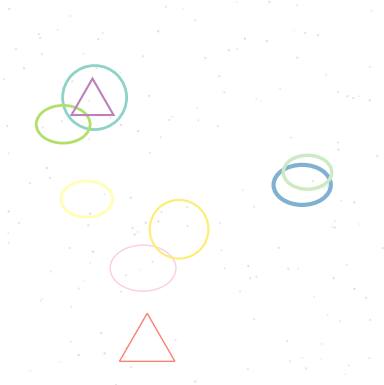[{"shape": "circle", "thickness": 2, "radius": 0.42, "center": [0.246, 0.747]}, {"shape": "oval", "thickness": 2, "radius": 0.34, "center": [0.225, 0.483]}, {"shape": "triangle", "thickness": 1, "radius": 0.42, "center": [0.382, 0.103]}, {"shape": "oval", "thickness": 3, "radius": 0.37, "center": [0.785, 0.52]}, {"shape": "oval", "thickness": 2, "radius": 0.35, "center": [0.164, 0.677]}, {"shape": "oval", "thickness": 1, "radius": 0.43, "center": [0.371, 0.303]}, {"shape": "triangle", "thickness": 1.5, "radius": 0.32, "center": [0.24, 0.733]}, {"shape": "oval", "thickness": 2.5, "radius": 0.31, "center": [0.799, 0.553]}, {"shape": "circle", "thickness": 1.5, "radius": 0.38, "center": [0.465, 0.405]}]